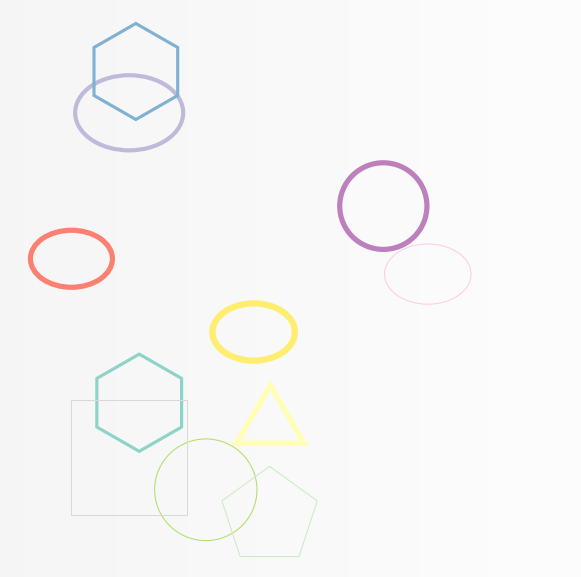[{"shape": "hexagon", "thickness": 1.5, "radius": 0.42, "center": [0.24, 0.302]}, {"shape": "triangle", "thickness": 2.5, "radius": 0.33, "center": [0.465, 0.265]}, {"shape": "oval", "thickness": 2, "radius": 0.46, "center": [0.222, 0.804]}, {"shape": "oval", "thickness": 2.5, "radius": 0.35, "center": [0.123, 0.551]}, {"shape": "hexagon", "thickness": 1.5, "radius": 0.42, "center": [0.234, 0.875]}, {"shape": "circle", "thickness": 0.5, "radius": 0.44, "center": [0.354, 0.151]}, {"shape": "oval", "thickness": 0.5, "radius": 0.37, "center": [0.736, 0.524]}, {"shape": "square", "thickness": 0.5, "radius": 0.5, "center": [0.222, 0.207]}, {"shape": "circle", "thickness": 2.5, "radius": 0.38, "center": [0.659, 0.642]}, {"shape": "pentagon", "thickness": 0.5, "radius": 0.43, "center": [0.464, 0.105]}, {"shape": "oval", "thickness": 3, "radius": 0.35, "center": [0.436, 0.424]}]